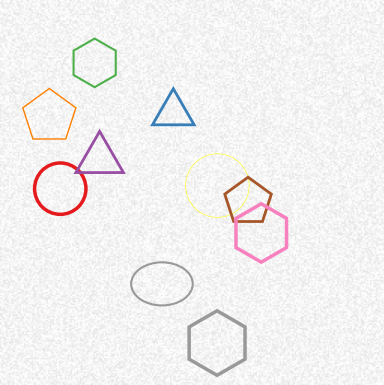[{"shape": "circle", "thickness": 2.5, "radius": 0.33, "center": [0.157, 0.51]}, {"shape": "triangle", "thickness": 2, "radius": 0.31, "center": [0.45, 0.707]}, {"shape": "hexagon", "thickness": 1.5, "radius": 0.32, "center": [0.246, 0.837]}, {"shape": "triangle", "thickness": 2, "radius": 0.36, "center": [0.259, 0.587]}, {"shape": "pentagon", "thickness": 1, "radius": 0.36, "center": [0.128, 0.698]}, {"shape": "circle", "thickness": 0.5, "radius": 0.41, "center": [0.565, 0.518]}, {"shape": "pentagon", "thickness": 2, "radius": 0.32, "center": [0.644, 0.476]}, {"shape": "hexagon", "thickness": 2.5, "radius": 0.38, "center": [0.679, 0.395]}, {"shape": "hexagon", "thickness": 2.5, "radius": 0.42, "center": [0.564, 0.109]}, {"shape": "oval", "thickness": 1.5, "radius": 0.4, "center": [0.421, 0.263]}]